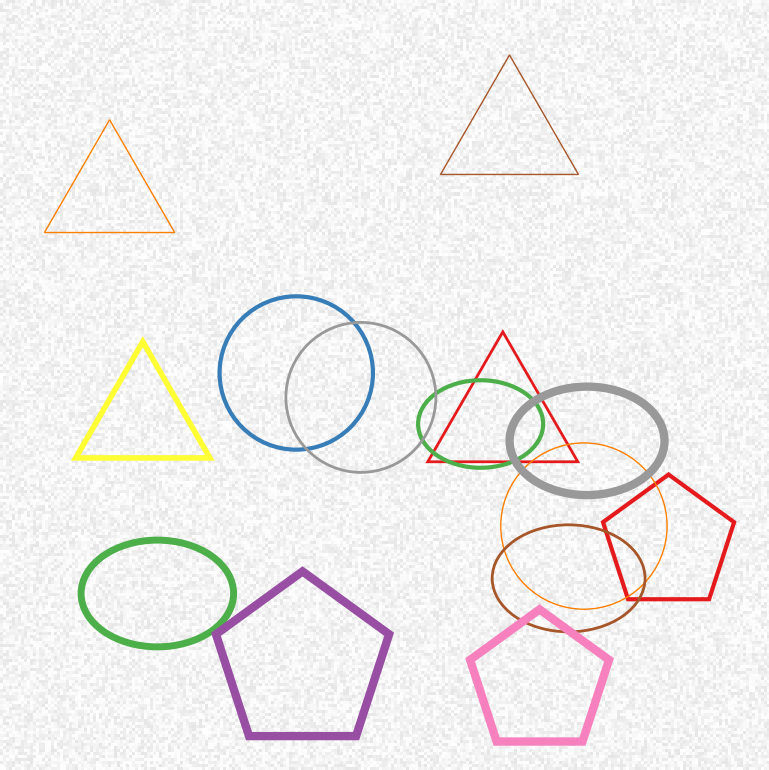[{"shape": "triangle", "thickness": 1, "radius": 0.56, "center": [0.653, 0.457]}, {"shape": "pentagon", "thickness": 1.5, "radius": 0.45, "center": [0.868, 0.294]}, {"shape": "circle", "thickness": 1.5, "radius": 0.5, "center": [0.385, 0.516]}, {"shape": "oval", "thickness": 2.5, "radius": 0.5, "center": [0.204, 0.229]}, {"shape": "oval", "thickness": 1.5, "radius": 0.41, "center": [0.624, 0.449]}, {"shape": "pentagon", "thickness": 3, "radius": 0.59, "center": [0.393, 0.14]}, {"shape": "circle", "thickness": 0.5, "radius": 0.54, "center": [0.758, 0.317]}, {"shape": "triangle", "thickness": 0.5, "radius": 0.49, "center": [0.142, 0.747]}, {"shape": "triangle", "thickness": 2, "radius": 0.5, "center": [0.185, 0.456]}, {"shape": "oval", "thickness": 1, "radius": 0.5, "center": [0.738, 0.249]}, {"shape": "triangle", "thickness": 0.5, "radius": 0.52, "center": [0.662, 0.825]}, {"shape": "pentagon", "thickness": 3, "radius": 0.47, "center": [0.701, 0.114]}, {"shape": "circle", "thickness": 1, "radius": 0.49, "center": [0.469, 0.484]}, {"shape": "oval", "thickness": 3, "radius": 0.5, "center": [0.762, 0.427]}]